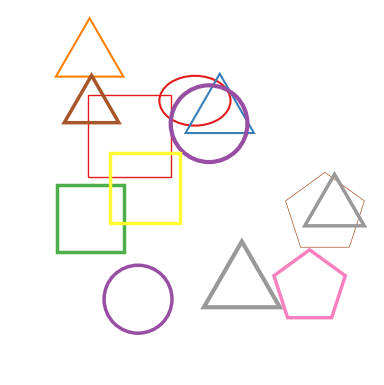[{"shape": "oval", "thickness": 1.5, "radius": 0.46, "center": [0.506, 0.738]}, {"shape": "square", "thickness": 1, "radius": 0.54, "center": [0.336, 0.647]}, {"shape": "triangle", "thickness": 1.5, "radius": 0.51, "center": [0.571, 0.706]}, {"shape": "square", "thickness": 2.5, "radius": 0.44, "center": [0.235, 0.433]}, {"shape": "circle", "thickness": 3, "radius": 0.5, "center": [0.543, 0.679]}, {"shape": "circle", "thickness": 2.5, "radius": 0.44, "center": [0.359, 0.223]}, {"shape": "triangle", "thickness": 1.5, "radius": 0.51, "center": [0.233, 0.852]}, {"shape": "square", "thickness": 2.5, "radius": 0.46, "center": [0.376, 0.512]}, {"shape": "pentagon", "thickness": 0.5, "radius": 0.54, "center": [0.844, 0.445]}, {"shape": "triangle", "thickness": 2.5, "radius": 0.41, "center": [0.238, 0.722]}, {"shape": "pentagon", "thickness": 2.5, "radius": 0.49, "center": [0.804, 0.254]}, {"shape": "triangle", "thickness": 3, "radius": 0.57, "center": [0.628, 0.259]}, {"shape": "triangle", "thickness": 2.5, "radius": 0.45, "center": [0.869, 0.458]}]